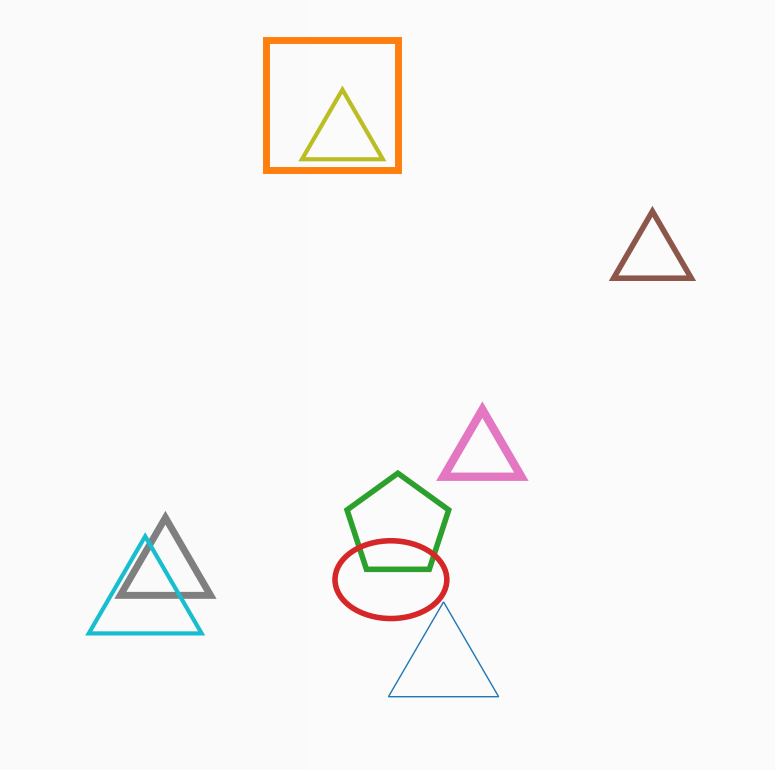[{"shape": "triangle", "thickness": 0.5, "radius": 0.41, "center": [0.572, 0.136]}, {"shape": "square", "thickness": 2.5, "radius": 0.42, "center": [0.428, 0.864]}, {"shape": "pentagon", "thickness": 2, "radius": 0.34, "center": [0.513, 0.316]}, {"shape": "oval", "thickness": 2, "radius": 0.36, "center": [0.504, 0.247]}, {"shape": "triangle", "thickness": 2, "radius": 0.29, "center": [0.842, 0.668]}, {"shape": "triangle", "thickness": 3, "radius": 0.29, "center": [0.622, 0.41]}, {"shape": "triangle", "thickness": 2.5, "radius": 0.34, "center": [0.213, 0.26]}, {"shape": "triangle", "thickness": 1.5, "radius": 0.3, "center": [0.442, 0.823]}, {"shape": "triangle", "thickness": 1.5, "radius": 0.42, "center": [0.187, 0.219]}]